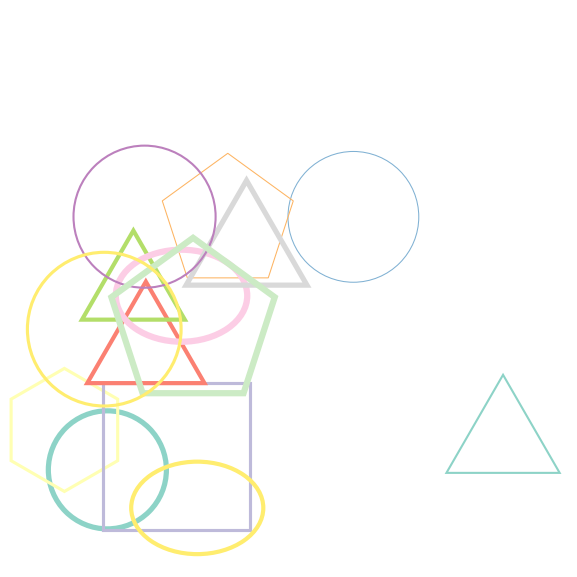[{"shape": "triangle", "thickness": 1, "radius": 0.57, "center": [0.871, 0.237]}, {"shape": "circle", "thickness": 2.5, "radius": 0.51, "center": [0.186, 0.186]}, {"shape": "hexagon", "thickness": 1.5, "radius": 0.53, "center": [0.112, 0.255]}, {"shape": "square", "thickness": 1.5, "radius": 0.64, "center": [0.306, 0.209]}, {"shape": "triangle", "thickness": 2, "radius": 0.59, "center": [0.253, 0.394]}, {"shape": "circle", "thickness": 0.5, "radius": 0.57, "center": [0.612, 0.624]}, {"shape": "pentagon", "thickness": 0.5, "radius": 0.6, "center": [0.394, 0.614]}, {"shape": "triangle", "thickness": 2, "radius": 0.51, "center": [0.231, 0.497]}, {"shape": "oval", "thickness": 3, "radius": 0.57, "center": [0.314, 0.487]}, {"shape": "triangle", "thickness": 2.5, "radius": 0.6, "center": [0.427, 0.566]}, {"shape": "circle", "thickness": 1, "radius": 0.62, "center": [0.25, 0.624]}, {"shape": "pentagon", "thickness": 3, "radius": 0.74, "center": [0.334, 0.439]}, {"shape": "circle", "thickness": 1.5, "radius": 0.67, "center": [0.181, 0.429]}, {"shape": "oval", "thickness": 2, "radius": 0.57, "center": [0.342, 0.12]}]